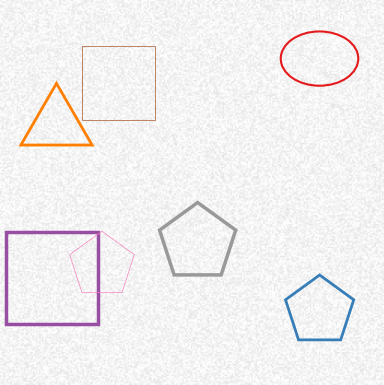[{"shape": "oval", "thickness": 1.5, "radius": 0.5, "center": [0.83, 0.848]}, {"shape": "pentagon", "thickness": 2, "radius": 0.47, "center": [0.83, 0.193]}, {"shape": "square", "thickness": 2.5, "radius": 0.6, "center": [0.136, 0.277]}, {"shape": "triangle", "thickness": 2, "radius": 0.53, "center": [0.147, 0.677]}, {"shape": "square", "thickness": 0.5, "radius": 0.48, "center": [0.307, 0.784]}, {"shape": "pentagon", "thickness": 0.5, "radius": 0.44, "center": [0.265, 0.311]}, {"shape": "pentagon", "thickness": 2.5, "radius": 0.52, "center": [0.513, 0.37]}]